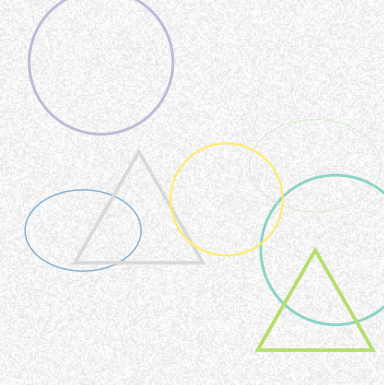[{"shape": "circle", "thickness": 2, "radius": 0.97, "center": [0.872, 0.351]}, {"shape": "circle", "thickness": 2, "radius": 0.93, "center": [0.262, 0.838]}, {"shape": "oval", "thickness": 1, "radius": 0.75, "center": [0.216, 0.401]}, {"shape": "triangle", "thickness": 2.5, "radius": 0.86, "center": [0.819, 0.177]}, {"shape": "triangle", "thickness": 2.5, "radius": 0.96, "center": [0.361, 0.414]}, {"shape": "oval", "thickness": 0.5, "radius": 0.85, "center": [0.818, 0.57]}, {"shape": "circle", "thickness": 1.5, "radius": 0.73, "center": [0.589, 0.482]}]